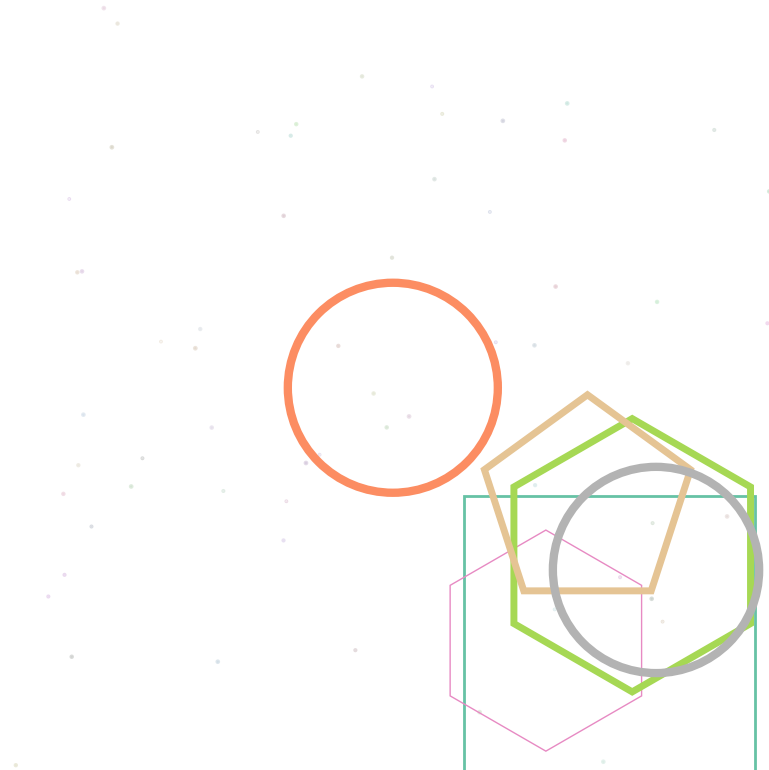[{"shape": "square", "thickness": 1, "radius": 0.94, "center": [0.791, 0.167]}, {"shape": "circle", "thickness": 3, "radius": 0.68, "center": [0.51, 0.496]}, {"shape": "hexagon", "thickness": 0.5, "radius": 0.72, "center": [0.709, 0.168]}, {"shape": "hexagon", "thickness": 2.5, "radius": 0.89, "center": [0.821, 0.279]}, {"shape": "pentagon", "thickness": 2.5, "radius": 0.7, "center": [0.763, 0.347]}, {"shape": "circle", "thickness": 3, "radius": 0.67, "center": [0.852, 0.26]}]